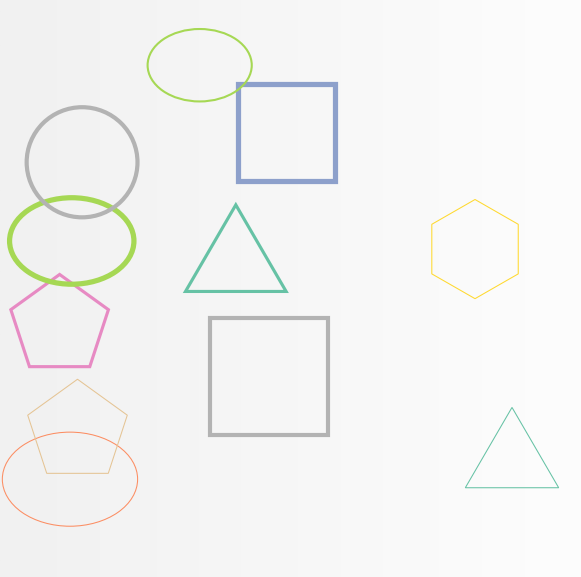[{"shape": "triangle", "thickness": 0.5, "radius": 0.46, "center": [0.881, 0.201]}, {"shape": "triangle", "thickness": 1.5, "radius": 0.5, "center": [0.406, 0.544]}, {"shape": "oval", "thickness": 0.5, "radius": 0.58, "center": [0.12, 0.169]}, {"shape": "square", "thickness": 2.5, "radius": 0.42, "center": [0.493, 0.77]}, {"shape": "pentagon", "thickness": 1.5, "radius": 0.44, "center": [0.103, 0.436]}, {"shape": "oval", "thickness": 2.5, "radius": 0.53, "center": [0.123, 0.582]}, {"shape": "oval", "thickness": 1, "radius": 0.45, "center": [0.344, 0.886]}, {"shape": "hexagon", "thickness": 0.5, "radius": 0.43, "center": [0.817, 0.568]}, {"shape": "pentagon", "thickness": 0.5, "radius": 0.45, "center": [0.133, 0.252]}, {"shape": "circle", "thickness": 2, "radius": 0.48, "center": [0.141, 0.718]}, {"shape": "square", "thickness": 2, "radius": 0.51, "center": [0.463, 0.347]}]